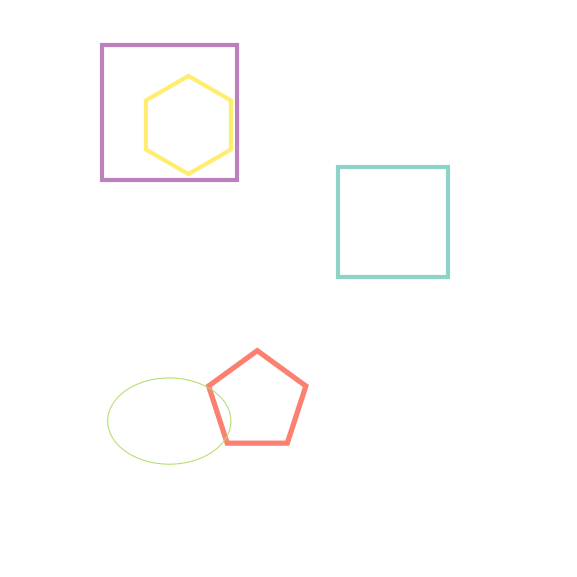[{"shape": "square", "thickness": 2, "radius": 0.48, "center": [0.68, 0.615]}, {"shape": "pentagon", "thickness": 2.5, "radius": 0.44, "center": [0.445, 0.303]}, {"shape": "oval", "thickness": 0.5, "radius": 0.53, "center": [0.293, 0.27]}, {"shape": "square", "thickness": 2, "radius": 0.58, "center": [0.294, 0.804]}, {"shape": "hexagon", "thickness": 2, "radius": 0.42, "center": [0.326, 0.783]}]